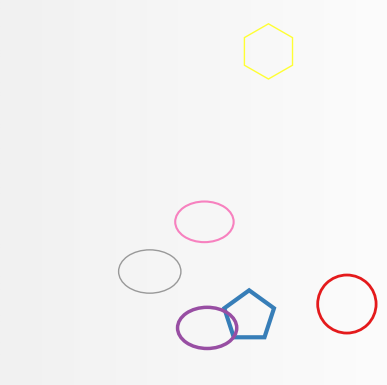[{"shape": "circle", "thickness": 2, "radius": 0.38, "center": [0.895, 0.21]}, {"shape": "pentagon", "thickness": 3, "radius": 0.34, "center": [0.643, 0.178]}, {"shape": "oval", "thickness": 2.5, "radius": 0.38, "center": [0.535, 0.148]}, {"shape": "hexagon", "thickness": 1, "radius": 0.36, "center": [0.693, 0.866]}, {"shape": "oval", "thickness": 1.5, "radius": 0.38, "center": [0.528, 0.424]}, {"shape": "oval", "thickness": 1, "radius": 0.4, "center": [0.386, 0.295]}]